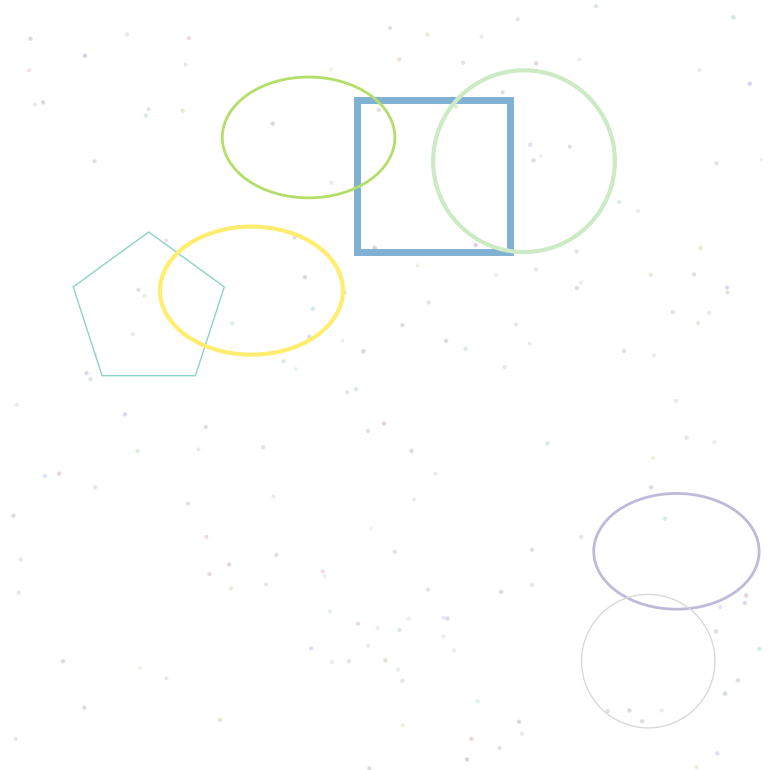[{"shape": "pentagon", "thickness": 0.5, "radius": 0.52, "center": [0.193, 0.596]}, {"shape": "oval", "thickness": 1, "radius": 0.54, "center": [0.878, 0.284]}, {"shape": "square", "thickness": 2.5, "radius": 0.5, "center": [0.563, 0.771]}, {"shape": "oval", "thickness": 1, "radius": 0.56, "center": [0.401, 0.822]}, {"shape": "circle", "thickness": 0.5, "radius": 0.43, "center": [0.842, 0.141]}, {"shape": "circle", "thickness": 1.5, "radius": 0.59, "center": [0.681, 0.791]}, {"shape": "oval", "thickness": 1.5, "radius": 0.59, "center": [0.327, 0.623]}]